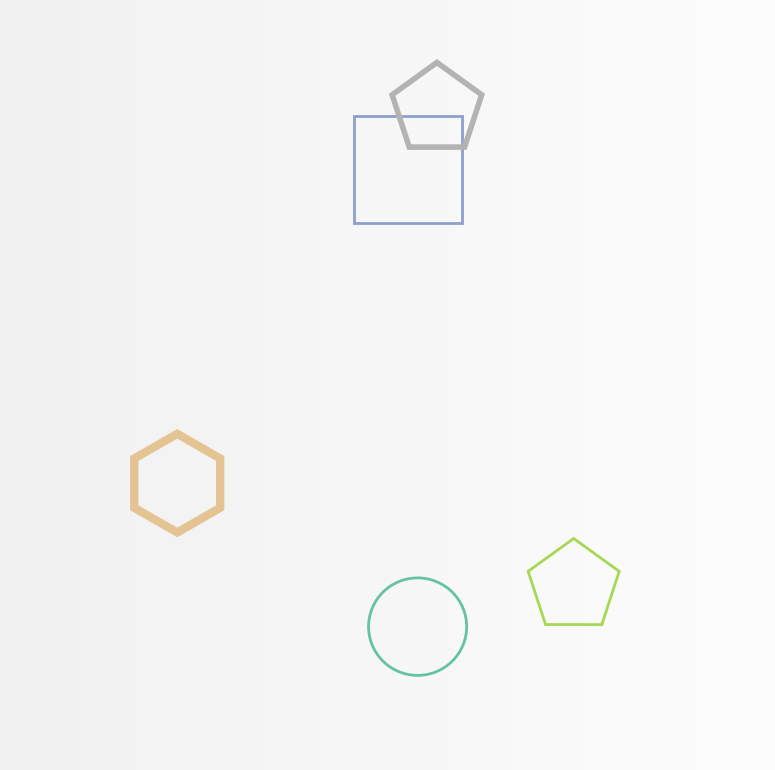[{"shape": "circle", "thickness": 1, "radius": 0.32, "center": [0.539, 0.186]}, {"shape": "square", "thickness": 1, "radius": 0.35, "center": [0.526, 0.78]}, {"shape": "pentagon", "thickness": 1, "radius": 0.31, "center": [0.74, 0.239]}, {"shape": "hexagon", "thickness": 3, "radius": 0.32, "center": [0.229, 0.373]}, {"shape": "pentagon", "thickness": 2, "radius": 0.3, "center": [0.564, 0.858]}]